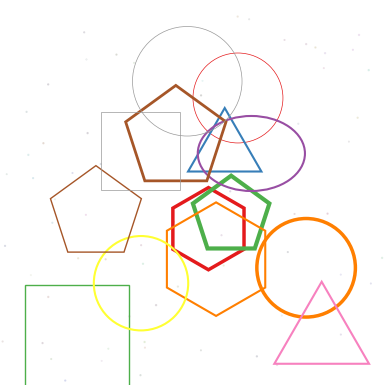[{"shape": "circle", "thickness": 0.5, "radius": 0.58, "center": [0.618, 0.745]}, {"shape": "hexagon", "thickness": 2.5, "radius": 0.53, "center": [0.541, 0.406]}, {"shape": "triangle", "thickness": 1.5, "radius": 0.55, "center": [0.584, 0.609]}, {"shape": "square", "thickness": 1, "radius": 0.67, "center": [0.2, 0.126]}, {"shape": "pentagon", "thickness": 3, "radius": 0.52, "center": [0.6, 0.439]}, {"shape": "oval", "thickness": 1.5, "radius": 0.7, "center": [0.653, 0.601]}, {"shape": "hexagon", "thickness": 1.5, "radius": 0.74, "center": [0.561, 0.327]}, {"shape": "circle", "thickness": 2.5, "radius": 0.64, "center": [0.795, 0.304]}, {"shape": "circle", "thickness": 1.5, "radius": 0.61, "center": [0.366, 0.264]}, {"shape": "pentagon", "thickness": 1, "radius": 0.62, "center": [0.249, 0.446]}, {"shape": "pentagon", "thickness": 2, "radius": 0.69, "center": [0.457, 0.641]}, {"shape": "triangle", "thickness": 1.5, "radius": 0.71, "center": [0.836, 0.126]}, {"shape": "circle", "thickness": 0.5, "radius": 0.71, "center": [0.486, 0.789]}, {"shape": "square", "thickness": 0.5, "radius": 0.51, "center": [0.365, 0.608]}]